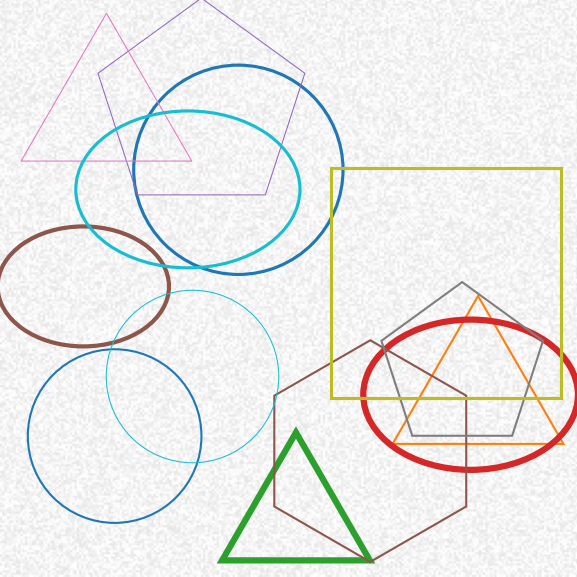[{"shape": "circle", "thickness": 1.5, "radius": 0.91, "center": [0.413, 0.705]}, {"shape": "circle", "thickness": 1, "radius": 0.75, "center": [0.198, 0.244]}, {"shape": "triangle", "thickness": 1, "radius": 0.85, "center": [0.828, 0.316]}, {"shape": "triangle", "thickness": 3, "radius": 0.74, "center": [0.513, 0.103]}, {"shape": "oval", "thickness": 3, "radius": 0.93, "center": [0.815, 0.316]}, {"shape": "pentagon", "thickness": 0.5, "radius": 0.94, "center": [0.349, 0.814]}, {"shape": "oval", "thickness": 2, "radius": 0.74, "center": [0.144, 0.503]}, {"shape": "hexagon", "thickness": 1, "radius": 0.96, "center": [0.641, 0.218]}, {"shape": "triangle", "thickness": 0.5, "radius": 0.85, "center": [0.184, 0.806]}, {"shape": "pentagon", "thickness": 1, "radius": 0.74, "center": [0.8, 0.364]}, {"shape": "square", "thickness": 1.5, "radius": 1.0, "center": [0.772, 0.509]}, {"shape": "oval", "thickness": 1.5, "radius": 0.97, "center": [0.325, 0.671]}, {"shape": "circle", "thickness": 0.5, "radius": 0.75, "center": [0.333, 0.347]}]